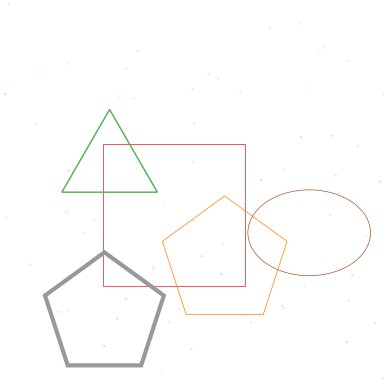[{"shape": "square", "thickness": 0.5, "radius": 0.92, "center": [0.453, 0.441]}, {"shape": "triangle", "thickness": 1, "radius": 0.72, "center": [0.285, 0.572]}, {"shape": "pentagon", "thickness": 0.5, "radius": 0.85, "center": [0.584, 0.321]}, {"shape": "oval", "thickness": 0.5, "radius": 0.8, "center": [0.803, 0.395]}, {"shape": "pentagon", "thickness": 3, "radius": 0.81, "center": [0.271, 0.182]}]